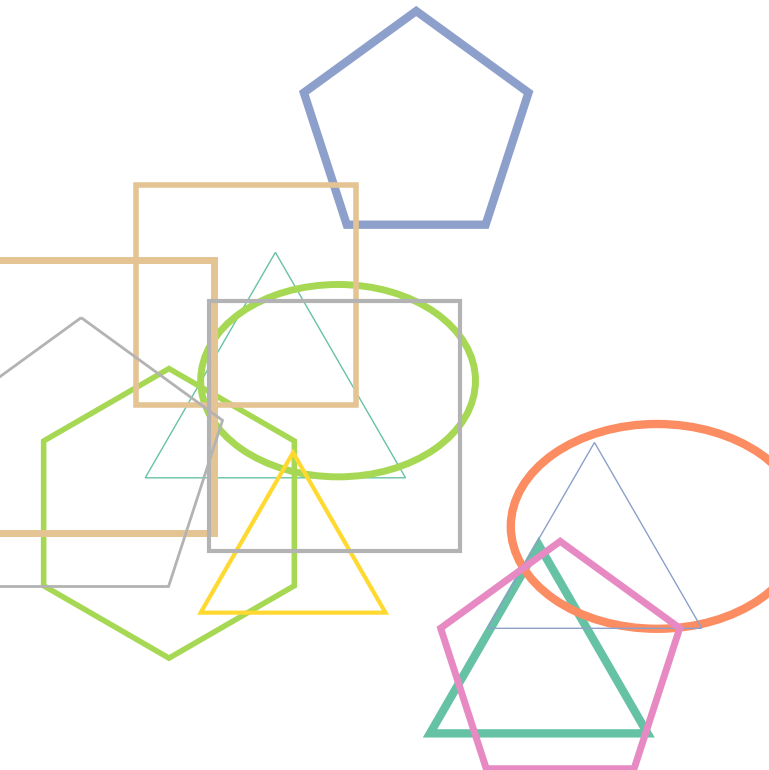[{"shape": "triangle", "thickness": 0.5, "radius": 0.98, "center": [0.358, 0.477]}, {"shape": "triangle", "thickness": 3, "radius": 0.82, "center": [0.7, 0.129]}, {"shape": "oval", "thickness": 3, "radius": 0.95, "center": [0.853, 0.316]}, {"shape": "triangle", "thickness": 0.5, "radius": 0.8, "center": [0.772, 0.264]}, {"shape": "pentagon", "thickness": 3, "radius": 0.77, "center": [0.541, 0.832]}, {"shape": "pentagon", "thickness": 2.5, "radius": 0.82, "center": [0.728, 0.134]}, {"shape": "hexagon", "thickness": 2, "radius": 0.94, "center": [0.219, 0.333]}, {"shape": "oval", "thickness": 2.5, "radius": 0.89, "center": [0.439, 0.506]}, {"shape": "triangle", "thickness": 1.5, "radius": 0.69, "center": [0.381, 0.274]}, {"shape": "square", "thickness": 2.5, "radius": 0.89, "center": [0.101, 0.485]}, {"shape": "square", "thickness": 2, "radius": 0.71, "center": [0.32, 0.617]}, {"shape": "pentagon", "thickness": 1, "radius": 0.97, "center": [0.105, 0.394]}, {"shape": "square", "thickness": 1.5, "radius": 0.81, "center": [0.434, 0.447]}]